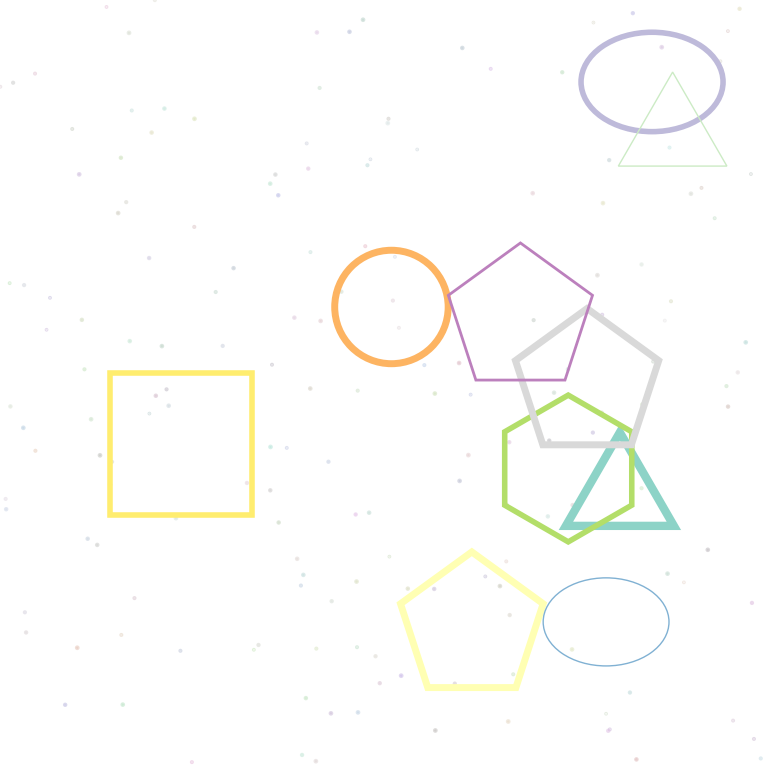[{"shape": "triangle", "thickness": 3, "radius": 0.4, "center": [0.805, 0.358]}, {"shape": "pentagon", "thickness": 2.5, "radius": 0.49, "center": [0.613, 0.186]}, {"shape": "oval", "thickness": 2, "radius": 0.46, "center": [0.847, 0.894]}, {"shape": "oval", "thickness": 0.5, "radius": 0.41, "center": [0.787, 0.192]}, {"shape": "circle", "thickness": 2.5, "radius": 0.37, "center": [0.508, 0.601]}, {"shape": "hexagon", "thickness": 2, "radius": 0.48, "center": [0.738, 0.392]}, {"shape": "pentagon", "thickness": 2.5, "radius": 0.49, "center": [0.762, 0.501]}, {"shape": "pentagon", "thickness": 1, "radius": 0.49, "center": [0.676, 0.586]}, {"shape": "triangle", "thickness": 0.5, "radius": 0.41, "center": [0.874, 0.825]}, {"shape": "square", "thickness": 2, "radius": 0.46, "center": [0.235, 0.423]}]